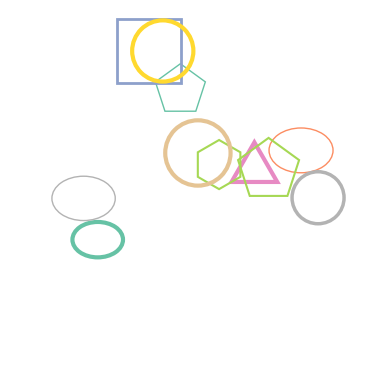[{"shape": "pentagon", "thickness": 1, "radius": 0.34, "center": [0.469, 0.766]}, {"shape": "oval", "thickness": 3, "radius": 0.33, "center": [0.254, 0.378]}, {"shape": "oval", "thickness": 1, "radius": 0.42, "center": [0.782, 0.609]}, {"shape": "square", "thickness": 2, "radius": 0.41, "center": [0.386, 0.868]}, {"shape": "triangle", "thickness": 3, "radius": 0.34, "center": [0.661, 0.562]}, {"shape": "pentagon", "thickness": 1.5, "radius": 0.42, "center": [0.698, 0.559]}, {"shape": "hexagon", "thickness": 1.5, "radius": 0.32, "center": [0.569, 0.573]}, {"shape": "circle", "thickness": 3, "radius": 0.4, "center": [0.423, 0.868]}, {"shape": "circle", "thickness": 3, "radius": 0.42, "center": [0.514, 0.603]}, {"shape": "oval", "thickness": 1, "radius": 0.41, "center": [0.217, 0.485]}, {"shape": "circle", "thickness": 2.5, "radius": 0.34, "center": [0.826, 0.486]}]